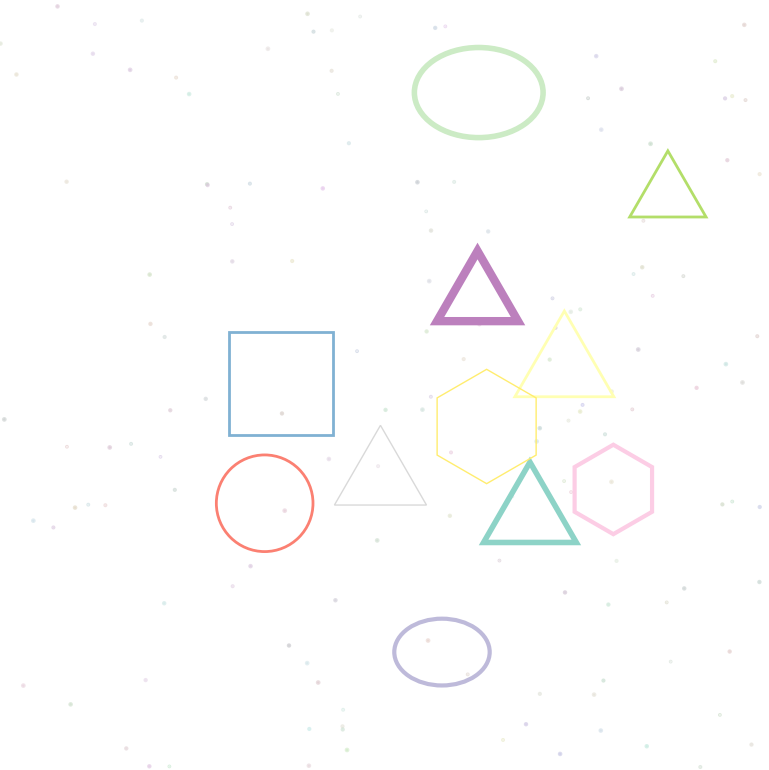[{"shape": "triangle", "thickness": 2, "radius": 0.35, "center": [0.688, 0.33]}, {"shape": "triangle", "thickness": 1, "radius": 0.37, "center": [0.733, 0.522]}, {"shape": "oval", "thickness": 1.5, "radius": 0.31, "center": [0.574, 0.153]}, {"shape": "circle", "thickness": 1, "radius": 0.31, "center": [0.344, 0.346]}, {"shape": "square", "thickness": 1, "radius": 0.34, "center": [0.365, 0.502]}, {"shape": "triangle", "thickness": 1, "radius": 0.29, "center": [0.867, 0.747]}, {"shape": "hexagon", "thickness": 1.5, "radius": 0.29, "center": [0.797, 0.364]}, {"shape": "triangle", "thickness": 0.5, "radius": 0.35, "center": [0.494, 0.379]}, {"shape": "triangle", "thickness": 3, "radius": 0.3, "center": [0.62, 0.613]}, {"shape": "oval", "thickness": 2, "radius": 0.42, "center": [0.622, 0.88]}, {"shape": "hexagon", "thickness": 0.5, "radius": 0.37, "center": [0.632, 0.446]}]